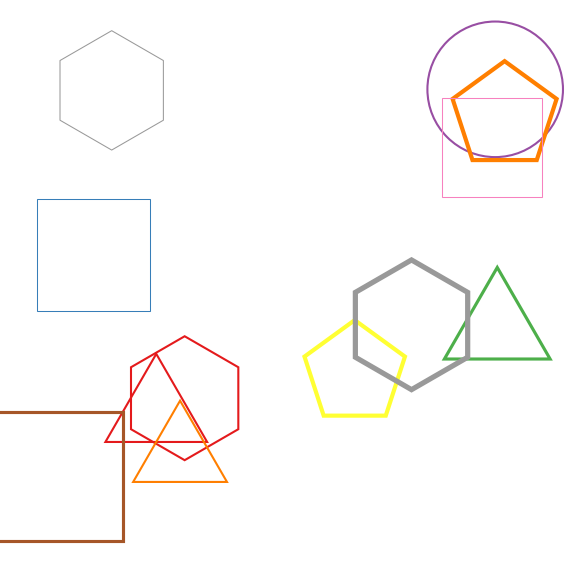[{"shape": "hexagon", "thickness": 1, "radius": 0.54, "center": [0.32, 0.31]}, {"shape": "triangle", "thickness": 1, "radius": 0.51, "center": [0.271, 0.285]}, {"shape": "square", "thickness": 0.5, "radius": 0.49, "center": [0.162, 0.558]}, {"shape": "triangle", "thickness": 1.5, "radius": 0.53, "center": [0.861, 0.43]}, {"shape": "circle", "thickness": 1, "radius": 0.59, "center": [0.857, 0.844]}, {"shape": "pentagon", "thickness": 2, "radius": 0.47, "center": [0.874, 0.799]}, {"shape": "triangle", "thickness": 1, "radius": 0.47, "center": [0.312, 0.212]}, {"shape": "pentagon", "thickness": 2, "radius": 0.46, "center": [0.614, 0.353]}, {"shape": "square", "thickness": 1.5, "radius": 0.56, "center": [0.102, 0.175]}, {"shape": "square", "thickness": 0.5, "radius": 0.43, "center": [0.852, 0.744]}, {"shape": "hexagon", "thickness": 0.5, "radius": 0.52, "center": [0.193, 0.843]}, {"shape": "hexagon", "thickness": 2.5, "radius": 0.56, "center": [0.713, 0.437]}]